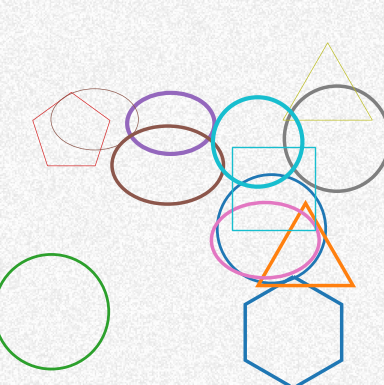[{"shape": "circle", "thickness": 2, "radius": 0.7, "center": [0.705, 0.406]}, {"shape": "hexagon", "thickness": 2.5, "radius": 0.72, "center": [0.762, 0.137]}, {"shape": "triangle", "thickness": 2.5, "radius": 0.71, "center": [0.794, 0.329]}, {"shape": "circle", "thickness": 2, "radius": 0.74, "center": [0.134, 0.19]}, {"shape": "pentagon", "thickness": 0.5, "radius": 0.53, "center": [0.185, 0.655]}, {"shape": "oval", "thickness": 3, "radius": 0.57, "center": [0.444, 0.68]}, {"shape": "oval", "thickness": 0.5, "radius": 0.57, "center": [0.246, 0.69]}, {"shape": "oval", "thickness": 2.5, "radius": 0.72, "center": [0.436, 0.571]}, {"shape": "oval", "thickness": 2.5, "radius": 0.7, "center": [0.689, 0.376]}, {"shape": "circle", "thickness": 2.5, "radius": 0.68, "center": [0.875, 0.64]}, {"shape": "triangle", "thickness": 0.5, "radius": 0.67, "center": [0.851, 0.755]}, {"shape": "square", "thickness": 1, "radius": 0.54, "center": [0.711, 0.509]}, {"shape": "circle", "thickness": 3, "radius": 0.58, "center": [0.669, 0.631]}]